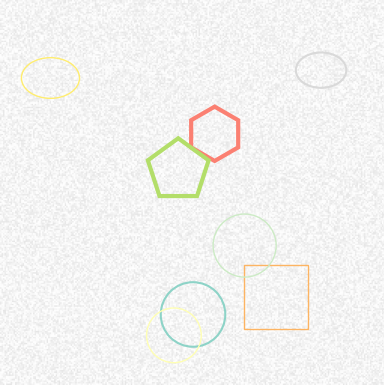[{"shape": "circle", "thickness": 1.5, "radius": 0.42, "center": [0.501, 0.183]}, {"shape": "circle", "thickness": 1, "radius": 0.36, "center": [0.452, 0.129]}, {"shape": "hexagon", "thickness": 3, "radius": 0.35, "center": [0.558, 0.652]}, {"shape": "square", "thickness": 1, "radius": 0.42, "center": [0.716, 0.229]}, {"shape": "pentagon", "thickness": 3, "radius": 0.41, "center": [0.463, 0.558]}, {"shape": "oval", "thickness": 1.5, "radius": 0.33, "center": [0.834, 0.818]}, {"shape": "circle", "thickness": 1, "radius": 0.41, "center": [0.635, 0.362]}, {"shape": "oval", "thickness": 1, "radius": 0.38, "center": [0.131, 0.797]}]